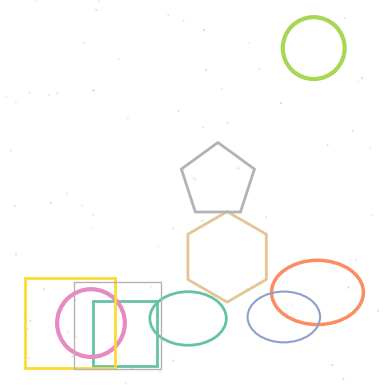[{"shape": "oval", "thickness": 2, "radius": 0.5, "center": [0.489, 0.173]}, {"shape": "square", "thickness": 2, "radius": 0.42, "center": [0.325, 0.134]}, {"shape": "oval", "thickness": 2.5, "radius": 0.6, "center": [0.825, 0.24]}, {"shape": "oval", "thickness": 1.5, "radius": 0.47, "center": [0.737, 0.177]}, {"shape": "circle", "thickness": 3, "radius": 0.44, "center": [0.236, 0.161]}, {"shape": "circle", "thickness": 3, "radius": 0.4, "center": [0.815, 0.875]}, {"shape": "square", "thickness": 2, "radius": 0.59, "center": [0.182, 0.161]}, {"shape": "hexagon", "thickness": 2, "radius": 0.59, "center": [0.59, 0.333]}, {"shape": "pentagon", "thickness": 2, "radius": 0.5, "center": [0.566, 0.53]}, {"shape": "square", "thickness": 1, "radius": 0.57, "center": [0.306, 0.155]}]